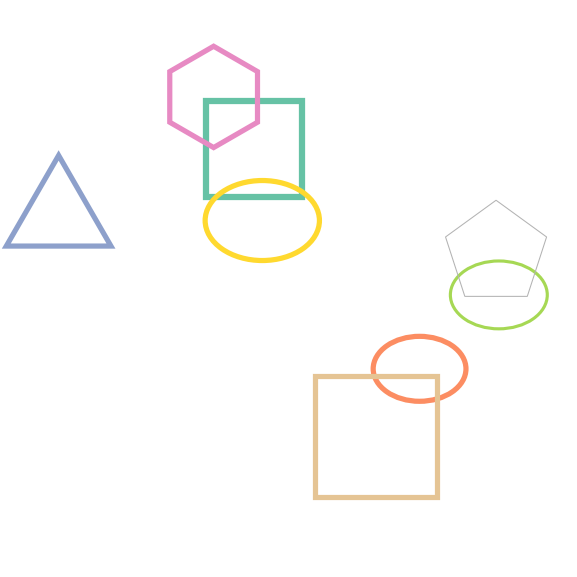[{"shape": "square", "thickness": 3, "radius": 0.42, "center": [0.439, 0.741]}, {"shape": "oval", "thickness": 2.5, "radius": 0.4, "center": [0.727, 0.36]}, {"shape": "triangle", "thickness": 2.5, "radius": 0.52, "center": [0.102, 0.625]}, {"shape": "hexagon", "thickness": 2.5, "radius": 0.44, "center": [0.37, 0.831]}, {"shape": "oval", "thickness": 1.5, "radius": 0.42, "center": [0.864, 0.488]}, {"shape": "oval", "thickness": 2.5, "radius": 0.49, "center": [0.454, 0.617]}, {"shape": "square", "thickness": 2.5, "radius": 0.52, "center": [0.651, 0.243]}, {"shape": "pentagon", "thickness": 0.5, "radius": 0.46, "center": [0.859, 0.56]}]